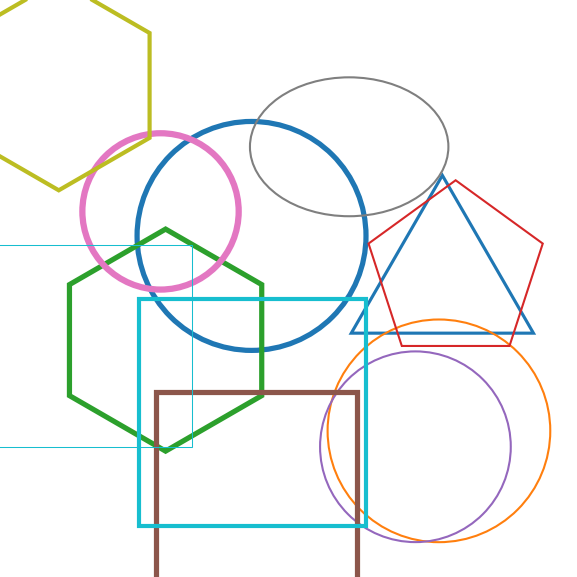[{"shape": "triangle", "thickness": 1.5, "radius": 0.91, "center": [0.766, 0.513]}, {"shape": "circle", "thickness": 2.5, "radius": 0.99, "center": [0.436, 0.591]}, {"shape": "circle", "thickness": 1, "radius": 0.96, "center": [0.76, 0.253]}, {"shape": "hexagon", "thickness": 2.5, "radius": 0.96, "center": [0.287, 0.41]}, {"shape": "pentagon", "thickness": 1, "radius": 0.79, "center": [0.789, 0.528]}, {"shape": "circle", "thickness": 1, "radius": 0.83, "center": [0.719, 0.226]}, {"shape": "square", "thickness": 2.5, "radius": 0.87, "center": [0.444, 0.145]}, {"shape": "circle", "thickness": 3, "radius": 0.68, "center": [0.278, 0.633]}, {"shape": "oval", "thickness": 1, "radius": 0.86, "center": [0.605, 0.745]}, {"shape": "hexagon", "thickness": 2, "radius": 0.91, "center": [0.102, 0.851]}, {"shape": "square", "thickness": 0.5, "radius": 0.88, "center": [0.157, 0.4]}, {"shape": "square", "thickness": 2, "radius": 0.98, "center": [0.438, 0.285]}]